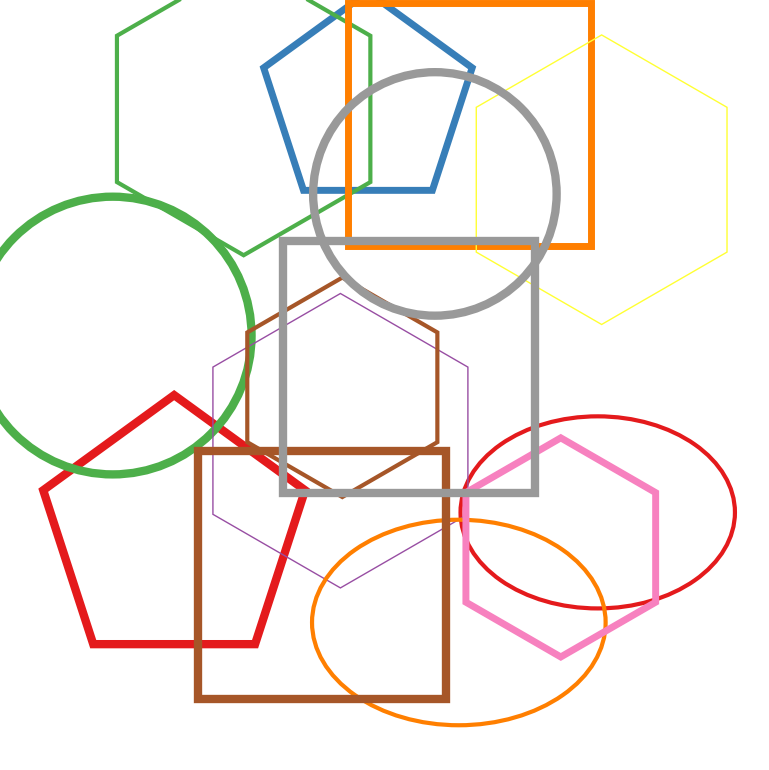[{"shape": "oval", "thickness": 1.5, "radius": 0.89, "center": [0.776, 0.335]}, {"shape": "pentagon", "thickness": 3, "radius": 0.89, "center": [0.226, 0.308]}, {"shape": "pentagon", "thickness": 2.5, "radius": 0.71, "center": [0.478, 0.868]}, {"shape": "circle", "thickness": 3, "radius": 0.9, "center": [0.146, 0.564]}, {"shape": "hexagon", "thickness": 1.5, "radius": 0.95, "center": [0.316, 0.859]}, {"shape": "hexagon", "thickness": 0.5, "radius": 0.96, "center": [0.442, 0.428]}, {"shape": "square", "thickness": 2.5, "radius": 0.79, "center": [0.61, 0.839]}, {"shape": "oval", "thickness": 1.5, "radius": 0.95, "center": [0.596, 0.192]}, {"shape": "hexagon", "thickness": 0.5, "radius": 0.94, "center": [0.781, 0.767]}, {"shape": "square", "thickness": 3, "radius": 0.8, "center": [0.418, 0.253]}, {"shape": "hexagon", "thickness": 1.5, "radius": 0.71, "center": [0.445, 0.497]}, {"shape": "hexagon", "thickness": 2.5, "radius": 0.71, "center": [0.728, 0.289]}, {"shape": "square", "thickness": 3, "radius": 0.82, "center": [0.531, 0.524]}, {"shape": "circle", "thickness": 3, "radius": 0.79, "center": [0.565, 0.748]}]